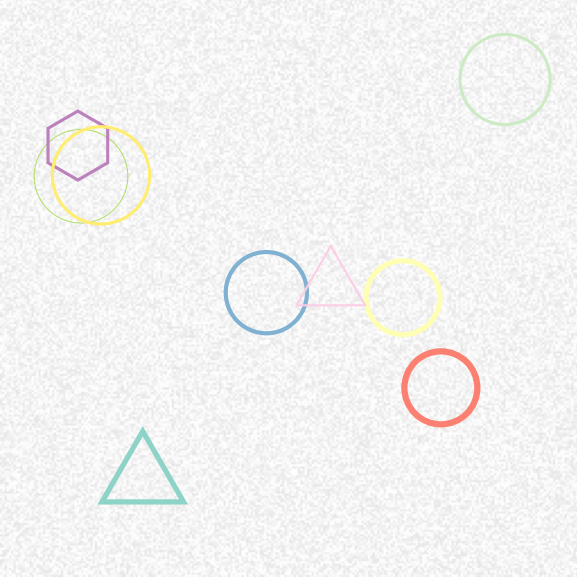[{"shape": "triangle", "thickness": 2.5, "radius": 0.41, "center": [0.247, 0.171]}, {"shape": "circle", "thickness": 2.5, "radius": 0.32, "center": [0.698, 0.484]}, {"shape": "circle", "thickness": 3, "radius": 0.32, "center": [0.763, 0.328]}, {"shape": "circle", "thickness": 2, "radius": 0.35, "center": [0.461, 0.492]}, {"shape": "circle", "thickness": 0.5, "radius": 0.41, "center": [0.14, 0.694]}, {"shape": "triangle", "thickness": 1, "radius": 0.34, "center": [0.573, 0.505]}, {"shape": "hexagon", "thickness": 1.5, "radius": 0.3, "center": [0.135, 0.747]}, {"shape": "circle", "thickness": 1.5, "radius": 0.39, "center": [0.875, 0.862]}, {"shape": "circle", "thickness": 1.5, "radius": 0.42, "center": [0.175, 0.695]}]